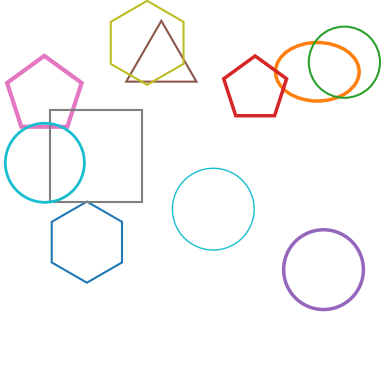[{"shape": "hexagon", "thickness": 1.5, "radius": 0.53, "center": [0.226, 0.371]}, {"shape": "oval", "thickness": 2.5, "radius": 0.54, "center": [0.824, 0.814]}, {"shape": "circle", "thickness": 1.5, "radius": 0.46, "center": [0.894, 0.838]}, {"shape": "pentagon", "thickness": 2.5, "radius": 0.43, "center": [0.663, 0.769]}, {"shape": "circle", "thickness": 2.5, "radius": 0.52, "center": [0.84, 0.3]}, {"shape": "triangle", "thickness": 1.5, "radius": 0.53, "center": [0.419, 0.841]}, {"shape": "pentagon", "thickness": 3, "radius": 0.51, "center": [0.115, 0.753]}, {"shape": "square", "thickness": 1.5, "radius": 0.6, "center": [0.249, 0.595]}, {"shape": "hexagon", "thickness": 1.5, "radius": 0.55, "center": [0.382, 0.889]}, {"shape": "circle", "thickness": 1, "radius": 0.53, "center": [0.554, 0.457]}, {"shape": "circle", "thickness": 2, "radius": 0.51, "center": [0.116, 0.577]}]